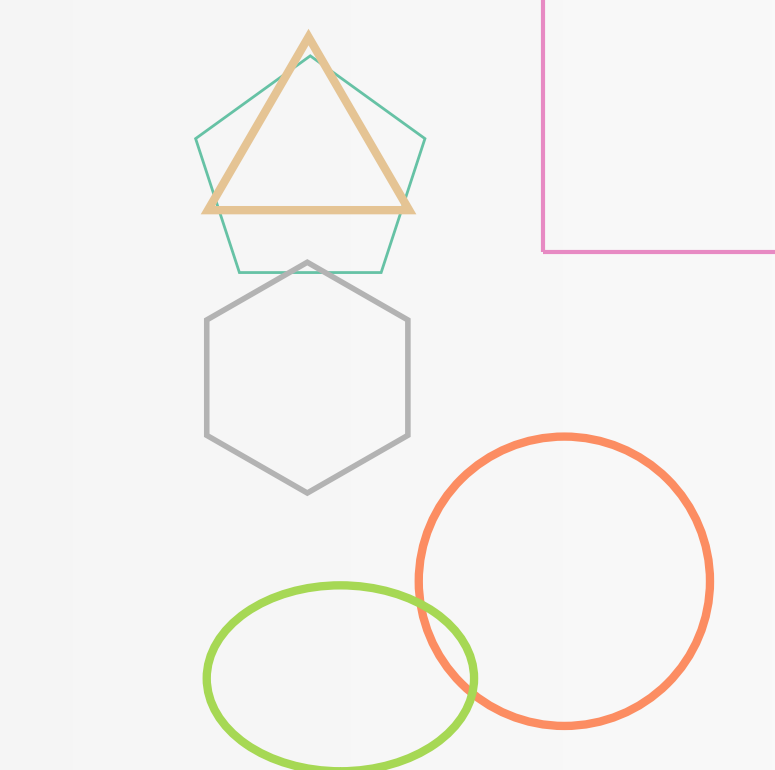[{"shape": "pentagon", "thickness": 1, "radius": 0.78, "center": [0.4, 0.772]}, {"shape": "circle", "thickness": 3, "radius": 0.94, "center": [0.728, 0.245]}, {"shape": "square", "thickness": 1.5, "radius": 0.97, "center": [0.895, 0.868]}, {"shape": "oval", "thickness": 3, "radius": 0.86, "center": [0.439, 0.119]}, {"shape": "triangle", "thickness": 3, "radius": 0.75, "center": [0.398, 0.802]}, {"shape": "hexagon", "thickness": 2, "radius": 0.75, "center": [0.397, 0.51]}]